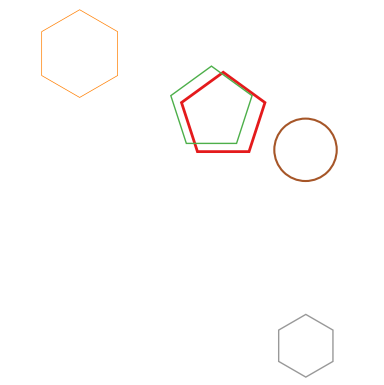[{"shape": "pentagon", "thickness": 2, "radius": 0.57, "center": [0.58, 0.698]}, {"shape": "pentagon", "thickness": 1, "radius": 0.55, "center": [0.549, 0.717]}, {"shape": "hexagon", "thickness": 0.5, "radius": 0.57, "center": [0.207, 0.861]}, {"shape": "circle", "thickness": 1.5, "radius": 0.41, "center": [0.794, 0.611]}, {"shape": "hexagon", "thickness": 1, "radius": 0.41, "center": [0.794, 0.102]}]